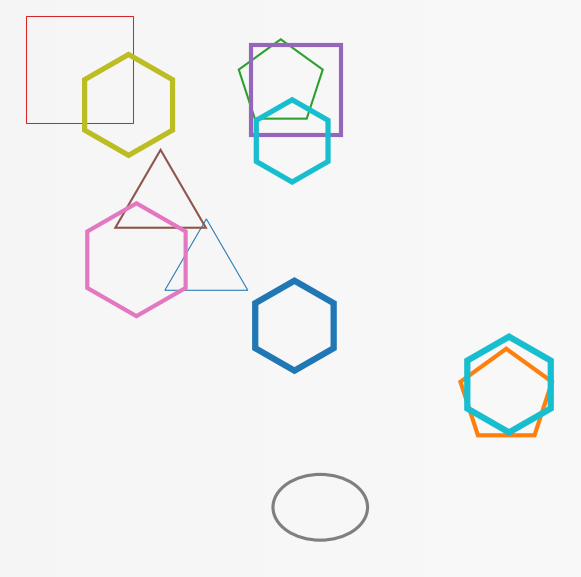[{"shape": "triangle", "thickness": 0.5, "radius": 0.41, "center": [0.355, 0.538]}, {"shape": "hexagon", "thickness": 3, "radius": 0.39, "center": [0.507, 0.435]}, {"shape": "pentagon", "thickness": 2, "radius": 0.41, "center": [0.871, 0.312]}, {"shape": "pentagon", "thickness": 1, "radius": 0.38, "center": [0.483, 0.855]}, {"shape": "square", "thickness": 0.5, "radius": 0.46, "center": [0.137, 0.878]}, {"shape": "square", "thickness": 2, "radius": 0.39, "center": [0.509, 0.843]}, {"shape": "triangle", "thickness": 1, "radius": 0.45, "center": [0.276, 0.65]}, {"shape": "hexagon", "thickness": 2, "radius": 0.49, "center": [0.235, 0.549]}, {"shape": "oval", "thickness": 1.5, "radius": 0.41, "center": [0.551, 0.121]}, {"shape": "hexagon", "thickness": 2.5, "radius": 0.44, "center": [0.221, 0.817]}, {"shape": "hexagon", "thickness": 3, "radius": 0.41, "center": [0.876, 0.333]}, {"shape": "hexagon", "thickness": 2.5, "radius": 0.36, "center": [0.503, 0.755]}]